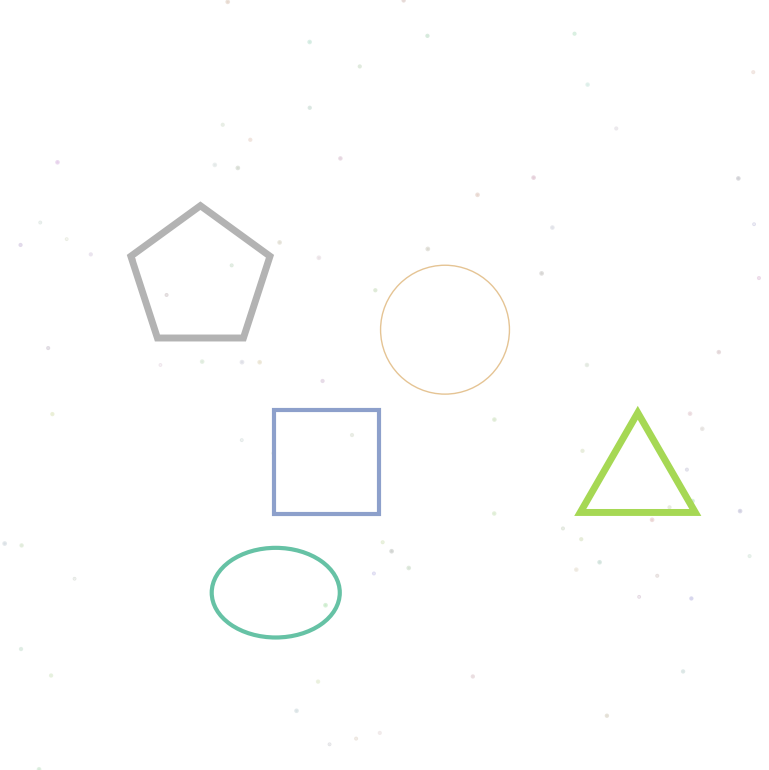[{"shape": "oval", "thickness": 1.5, "radius": 0.42, "center": [0.358, 0.23]}, {"shape": "square", "thickness": 1.5, "radius": 0.34, "center": [0.424, 0.4]}, {"shape": "triangle", "thickness": 2.5, "radius": 0.43, "center": [0.828, 0.378]}, {"shape": "circle", "thickness": 0.5, "radius": 0.42, "center": [0.578, 0.572]}, {"shape": "pentagon", "thickness": 2.5, "radius": 0.47, "center": [0.26, 0.638]}]